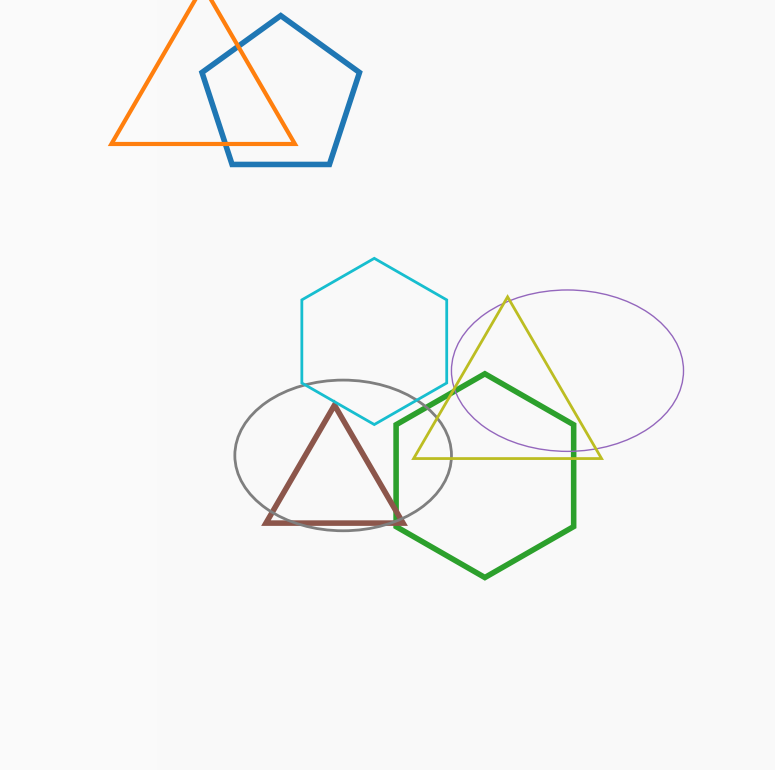[{"shape": "pentagon", "thickness": 2, "radius": 0.53, "center": [0.362, 0.873]}, {"shape": "triangle", "thickness": 1.5, "radius": 0.68, "center": [0.262, 0.881]}, {"shape": "hexagon", "thickness": 2, "radius": 0.66, "center": [0.626, 0.382]}, {"shape": "oval", "thickness": 0.5, "radius": 0.75, "center": [0.732, 0.519]}, {"shape": "triangle", "thickness": 2, "radius": 0.51, "center": [0.432, 0.372]}, {"shape": "oval", "thickness": 1, "radius": 0.7, "center": [0.443, 0.409]}, {"shape": "triangle", "thickness": 1, "radius": 0.7, "center": [0.655, 0.474]}, {"shape": "hexagon", "thickness": 1, "radius": 0.54, "center": [0.483, 0.557]}]